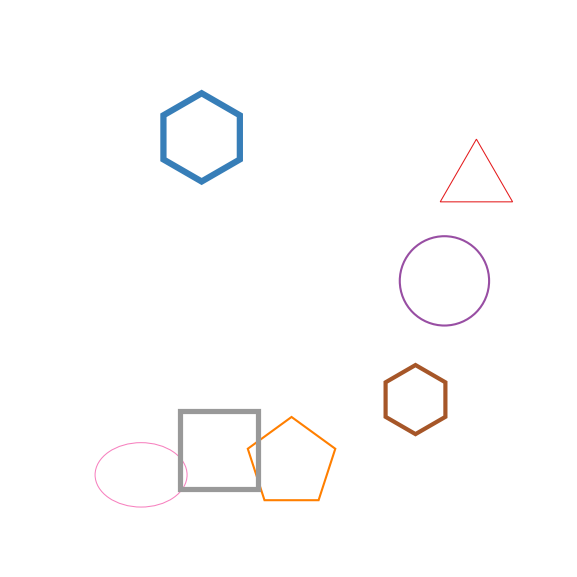[{"shape": "triangle", "thickness": 0.5, "radius": 0.36, "center": [0.825, 0.686]}, {"shape": "hexagon", "thickness": 3, "radius": 0.38, "center": [0.349, 0.761]}, {"shape": "circle", "thickness": 1, "radius": 0.39, "center": [0.77, 0.513]}, {"shape": "pentagon", "thickness": 1, "radius": 0.4, "center": [0.505, 0.197]}, {"shape": "hexagon", "thickness": 2, "radius": 0.3, "center": [0.719, 0.307]}, {"shape": "oval", "thickness": 0.5, "radius": 0.4, "center": [0.244, 0.177]}, {"shape": "square", "thickness": 2.5, "radius": 0.34, "center": [0.38, 0.22]}]